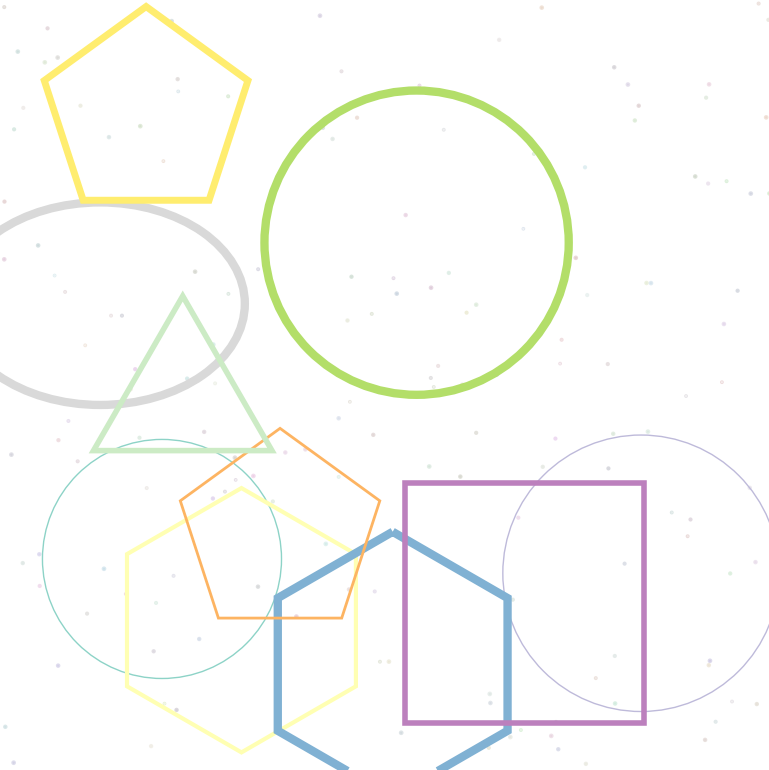[{"shape": "circle", "thickness": 0.5, "radius": 0.78, "center": [0.21, 0.274]}, {"shape": "hexagon", "thickness": 1.5, "radius": 0.86, "center": [0.314, 0.195]}, {"shape": "circle", "thickness": 0.5, "radius": 0.9, "center": [0.833, 0.255]}, {"shape": "hexagon", "thickness": 3, "radius": 0.86, "center": [0.51, 0.137]}, {"shape": "pentagon", "thickness": 1, "radius": 0.68, "center": [0.364, 0.307]}, {"shape": "circle", "thickness": 3, "radius": 0.99, "center": [0.541, 0.685]}, {"shape": "oval", "thickness": 3, "radius": 0.94, "center": [0.13, 0.606]}, {"shape": "square", "thickness": 2, "radius": 0.78, "center": [0.681, 0.217]}, {"shape": "triangle", "thickness": 2, "radius": 0.67, "center": [0.237, 0.482]}, {"shape": "pentagon", "thickness": 2.5, "radius": 0.7, "center": [0.19, 0.852]}]